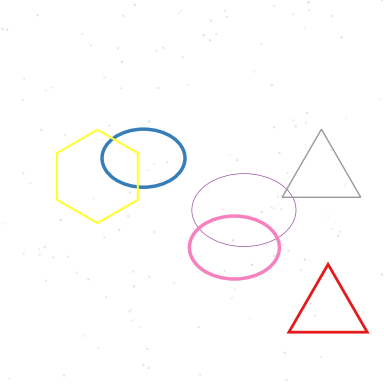[{"shape": "triangle", "thickness": 2, "radius": 0.59, "center": [0.852, 0.196]}, {"shape": "oval", "thickness": 2.5, "radius": 0.54, "center": [0.373, 0.589]}, {"shape": "oval", "thickness": 0.5, "radius": 0.68, "center": [0.634, 0.454]}, {"shape": "hexagon", "thickness": 1.5, "radius": 0.61, "center": [0.253, 0.542]}, {"shape": "oval", "thickness": 2.5, "radius": 0.58, "center": [0.609, 0.357]}, {"shape": "triangle", "thickness": 1, "radius": 0.59, "center": [0.835, 0.547]}]